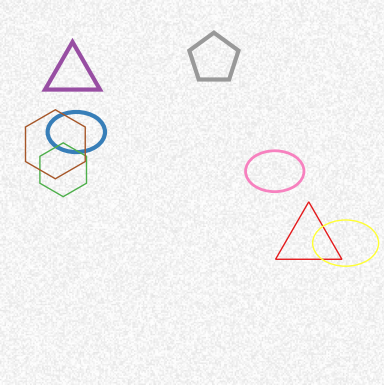[{"shape": "triangle", "thickness": 1, "radius": 0.5, "center": [0.802, 0.376]}, {"shape": "oval", "thickness": 3, "radius": 0.37, "center": [0.198, 0.657]}, {"shape": "hexagon", "thickness": 1, "radius": 0.35, "center": [0.164, 0.559]}, {"shape": "triangle", "thickness": 3, "radius": 0.41, "center": [0.188, 0.809]}, {"shape": "oval", "thickness": 1, "radius": 0.43, "center": [0.898, 0.369]}, {"shape": "hexagon", "thickness": 1, "radius": 0.45, "center": [0.144, 0.625]}, {"shape": "oval", "thickness": 2, "radius": 0.38, "center": [0.714, 0.555]}, {"shape": "pentagon", "thickness": 3, "radius": 0.34, "center": [0.556, 0.848]}]